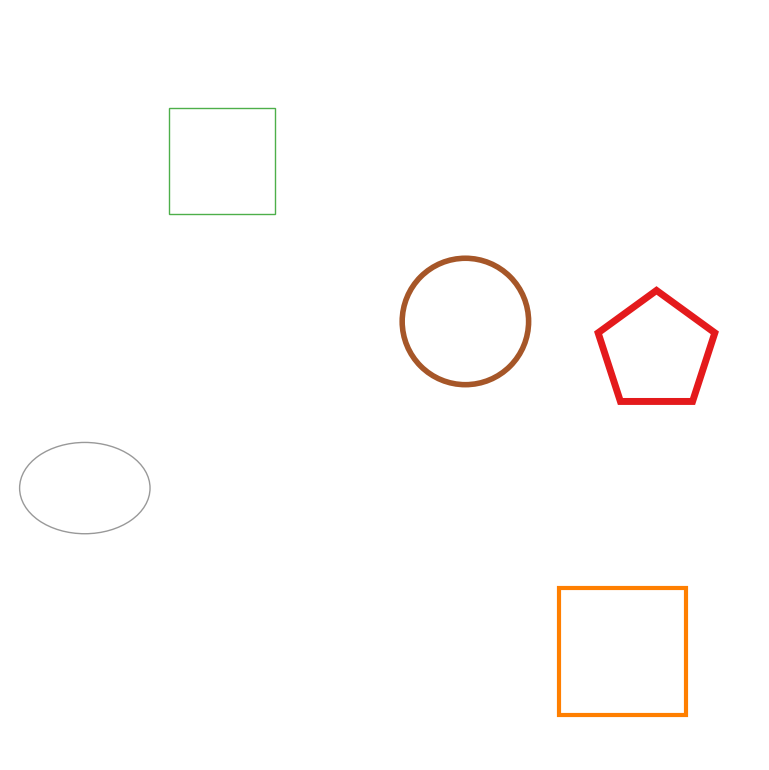[{"shape": "pentagon", "thickness": 2.5, "radius": 0.4, "center": [0.853, 0.543]}, {"shape": "square", "thickness": 0.5, "radius": 0.34, "center": [0.288, 0.791]}, {"shape": "square", "thickness": 1.5, "radius": 0.41, "center": [0.809, 0.154]}, {"shape": "circle", "thickness": 2, "radius": 0.41, "center": [0.604, 0.583]}, {"shape": "oval", "thickness": 0.5, "radius": 0.42, "center": [0.11, 0.366]}]